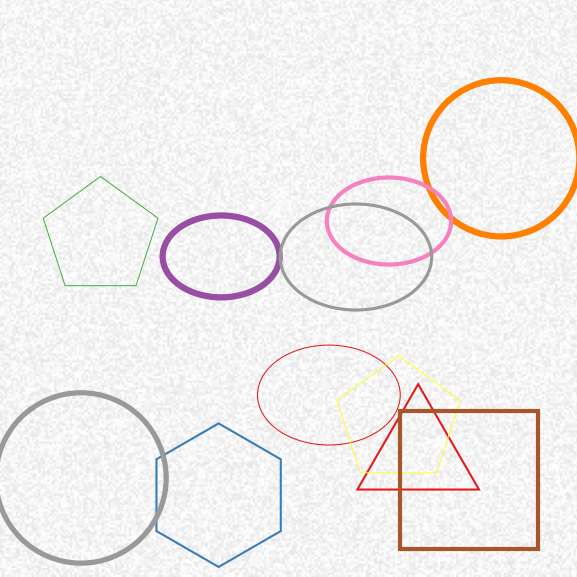[{"shape": "triangle", "thickness": 1, "radius": 0.61, "center": [0.724, 0.212]}, {"shape": "oval", "thickness": 0.5, "radius": 0.62, "center": [0.569, 0.315]}, {"shape": "hexagon", "thickness": 1, "radius": 0.62, "center": [0.379, 0.142]}, {"shape": "pentagon", "thickness": 0.5, "radius": 0.52, "center": [0.174, 0.589]}, {"shape": "oval", "thickness": 3, "radius": 0.51, "center": [0.383, 0.555]}, {"shape": "circle", "thickness": 3, "radius": 0.68, "center": [0.868, 0.725]}, {"shape": "pentagon", "thickness": 0.5, "radius": 0.56, "center": [0.69, 0.271]}, {"shape": "square", "thickness": 2, "radius": 0.6, "center": [0.812, 0.168]}, {"shape": "oval", "thickness": 2, "radius": 0.54, "center": [0.674, 0.616]}, {"shape": "oval", "thickness": 1.5, "radius": 0.66, "center": [0.616, 0.554]}, {"shape": "circle", "thickness": 2.5, "radius": 0.74, "center": [0.14, 0.172]}]